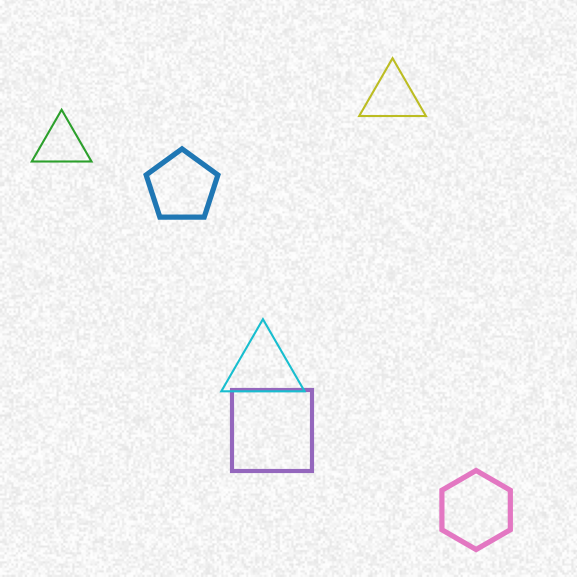[{"shape": "pentagon", "thickness": 2.5, "radius": 0.33, "center": [0.315, 0.676]}, {"shape": "triangle", "thickness": 1, "radius": 0.3, "center": [0.107, 0.749]}, {"shape": "square", "thickness": 2, "radius": 0.35, "center": [0.471, 0.254]}, {"shape": "hexagon", "thickness": 2.5, "radius": 0.34, "center": [0.824, 0.116]}, {"shape": "triangle", "thickness": 1, "radius": 0.33, "center": [0.68, 0.832]}, {"shape": "triangle", "thickness": 1, "radius": 0.42, "center": [0.455, 0.363]}]